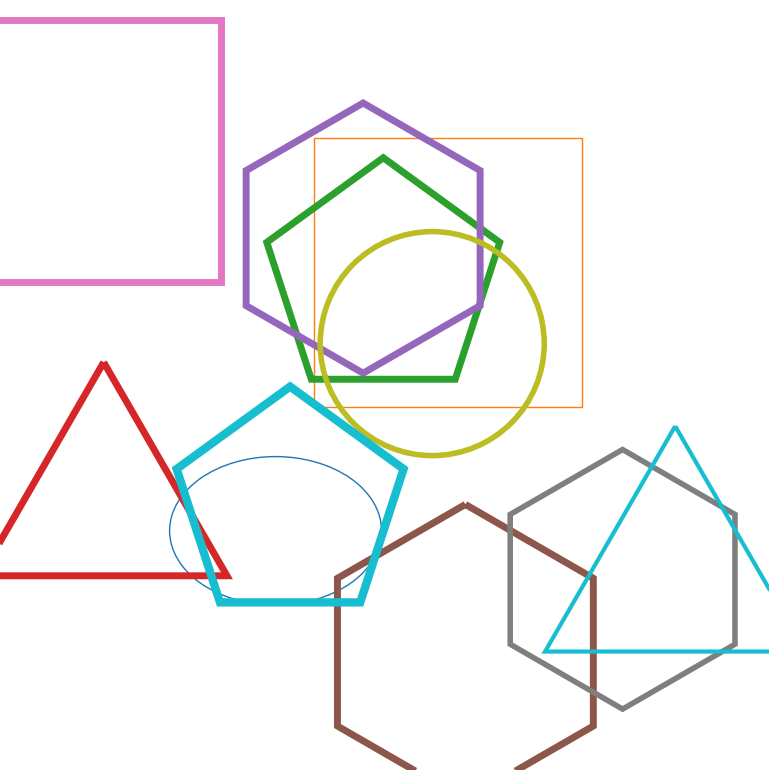[{"shape": "oval", "thickness": 0.5, "radius": 0.69, "center": [0.358, 0.311]}, {"shape": "square", "thickness": 0.5, "radius": 0.87, "center": [0.582, 0.646]}, {"shape": "pentagon", "thickness": 2.5, "radius": 0.8, "center": [0.498, 0.636]}, {"shape": "triangle", "thickness": 2.5, "radius": 0.92, "center": [0.135, 0.345]}, {"shape": "hexagon", "thickness": 2.5, "radius": 0.88, "center": [0.472, 0.691]}, {"shape": "hexagon", "thickness": 2.5, "radius": 0.96, "center": [0.604, 0.153]}, {"shape": "square", "thickness": 2.5, "radius": 0.85, "center": [0.117, 0.804]}, {"shape": "hexagon", "thickness": 2, "radius": 0.84, "center": [0.809, 0.248]}, {"shape": "circle", "thickness": 2, "radius": 0.73, "center": [0.561, 0.554]}, {"shape": "triangle", "thickness": 1.5, "radius": 0.98, "center": [0.877, 0.251]}, {"shape": "pentagon", "thickness": 3, "radius": 0.77, "center": [0.377, 0.343]}]